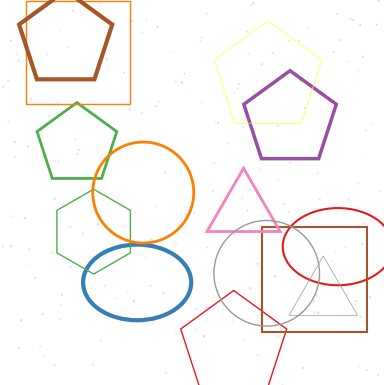[{"shape": "oval", "thickness": 1.5, "radius": 0.72, "center": [0.878, 0.359]}, {"shape": "pentagon", "thickness": 1, "radius": 0.72, "center": [0.607, 0.101]}, {"shape": "oval", "thickness": 3, "radius": 0.7, "center": [0.356, 0.266]}, {"shape": "hexagon", "thickness": 1, "radius": 0.55, "center": [0.243, 0.398]}, {"shape": "pentagon", "thickness": 2, "radius": 0.54, "center": [0.2, 0.625]}, {"shape": "pentagon", "thickness": 2.5, "radius": 0.63, "center": [0.753, 0.69]}, {"shape": "square", "thickness": 1, "radius": 0.67, "center": [0.203, 0.864]}, {"shape": "circle", "thickness": 2, "radius": 0.66, "center": [0.372, 0.5]}, {"shape": "pentagon", "thickness": 0.5, "radius": 0.73, "center": [0.696, 0.799]}, {"shape": "square", "thickness": 1.5, "radius": 0.68, "center": [0.816, 0.275]}, {"shape": "pentagon", "thickness": 3, "radius": 0.64, "center": [0.171, 0.897]}, {"shape": "triangle", "thickness": 2, "radius": 0.55, "center": [0.633, 0.453]}, {"shape": "circle", "thickness": 1, "radius": 0.69, "center": [0.693, 0.29]}, {"shape": "triangle", "thickness": 0.5, "radius": 0.51, "center": [0.84, 0.232]}]